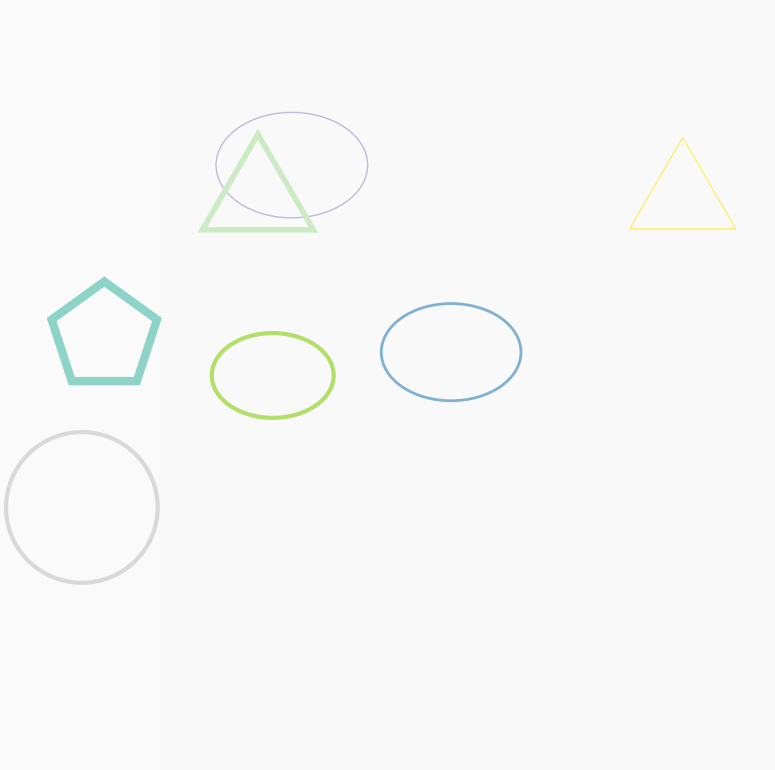[{"shape": "pentagon", "thickness": 3, "radius": 0.36, "center": [0.135, 0.563]}, {"shape": "oval", "thickness": 0.5, "radius": 0.49, "center": [0.377, 0.786]}, {"shape": "oval", "thickness": 1, "radius": 0.45, "center": [0.582, 0.543]}, {"shape": "oval", "thickness": 1.5, "radius": 0.39, "center": [0.352, 0.512]}, {"shape": "circle", "thickness": 1.5, "radius": 0.49, "center": [0.106, 0.341]}, {"shape": "triangle", "thickness": 2, "radius": 0.41, "center": [0.333, 0.743]}, {"shape": "triangle", "thickness": 0.5, "radius": 0.4, "center": [0.881, 0.742]}]